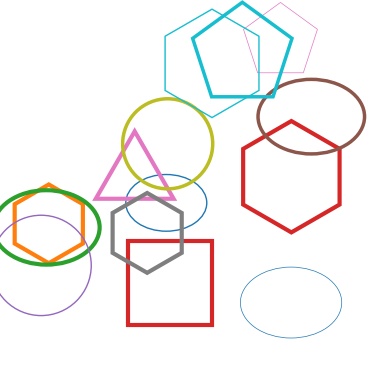[{"shape": "oval", "thickness": 0.5, "radius": 0.66, "center": [0.756, 0.214]}, {"shape": "oval", "thickness": 1, "radius": 0.53, "center": [0.432, 0.473]}, {"shape": "hexagon", "thickness": 3, "radius": 0.51, "center": [0.127, 0.419]}, {"shape": "oval", "thickness": 3, "radius": 0.69, "center": [0.121, 0.409]}, {"shape": "hexagon", "thickness": 3, "radius": 0.72, "center": [0.757, 0.541]}, {"shape": "square", "thickness": 3, "radius": 0.54, "center": [0.442, 0.266]}, {"shape": "circle", "thickness": 1, "radius": 0.65, "center": [0.107, 0.311]}, {"shape": "oval", "thickness": 2.5, "radius": 0.69, "center": [0.809, 0.697]}, {"shape": "triangle", "thickness": 3, "radius": 0.58, "center": [0.35, 0.542]}, {"shape": "pentagon", "thickness": 0.5, "radius": 0.5, "center": [0.729, 0.893]}, {"shape": "hexagon", "thickness": 3, "radius": 0.52, "center": [0.382, 0.395]}, {"shape": "circle", "thickness": 2.5, "radius": 0.58, "center": [0.436, 0.626]}, {"shape": "pentagon", "thickness": 2.5, "radius": 0.68, "center": [0.629, 0.858]}, {"shape": "hexagon", "thickness": 1, "radius": 0.7, "center": [0.551, 0.835]}]